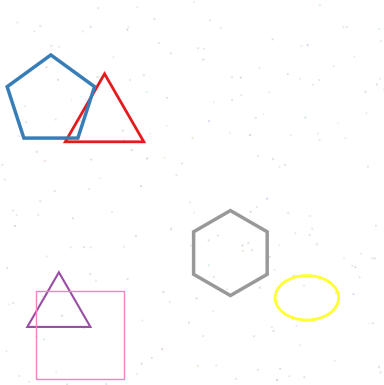[{"shape": "triangle", "thickness": 2, "radius": 0.59, "center": [0.272, 0.691]}, {"shape": "pentagon", "thickness": 2.5, "radius": 0.6, "center": [0.132, 0.738]}, {"shape": "triangle", "thickness": 1.5, "radius": 0.47, "center": [0.153, 0.198]}, {"shape": "oval", "thickness": 2, "radius": 0.41, "center": [0.797, 0.226]}, {"shape": "square", "thickness": 1, "radius": 0.57, "center": [0.208, 0.13]}, {"shape": "hexagon", "thickness": 2.5, "radius": 0.55, "center": [0.598, 0.343]}]